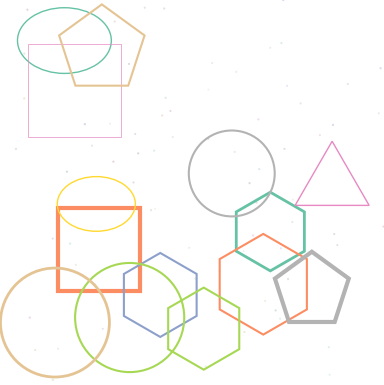[{"shape": "hexagon", "thickness": 2, "radius": 0.51, "center": [0.702, 0.399]}, {"shape": "oval", "thickness": 1, "radius": 0.61, "center": [0.167, 0.895]}, {"shape": "hexagon", "thickness": 1.5, "radius": 0.65, "center": [0.684, 0.262]}, {"shape": "square", "thickness": 3, "radius": 0.54, "center": [0.257, 0.352]}, {"shape": "hexagon", "thickness": 1.5, "radius": 0.55, "center": [0.416, 0.234]}, {"shape": "triangle", "thickness": 1, "radius": 0.56, "center": [0.863, 0.522]}, {"shape": "square", "thickness": 0.5, "radius": 0.6, "center": [0.192, 0.766]}, {"shape": "hexagon", "thickness": 1.5, "radius": 0.53, "center": [0.529, 0.146]}, {"shape": "circle", "thickness": 1.5, "radius": 0.71, "center": [0.337, 0.175]}, {"shape": "oval", "thickness": 1, "radius": 0.51, "center": [0.25, 0.47]}, {"shape": "circle", "thickness": 2, "radius": 0.71, "center": [0.143, 0.162]}, {"shape": "pentagon", "thickness": 1.5, "radius": 0.58, "center": [0.264, 0.872]}, {"shape": "circle", "thickness": 1.5, "radius": 0.56, "center": [0.602, 0.549]}, {"shape": "pentagon", "thickness": 3, "radius": 0.5, "center": [0.81, 0.245]}]